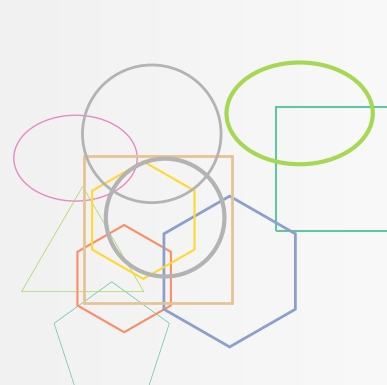[{"shape": "pentagon", "thickness": 0.5, "radius": 0.78, "center": [0.288, 0.112]}, {"shape": "square", "thickness": 1.5, "radius": 0.81, "center": [0.874, 0.561]}, {"shape": "hexagon", "thickness": 1.5, "radius": 0.7, "center": [0.32, 0.276]}, {"shape": "hexagon", "thickness": 2, "radius": 0.98, "center": [0.593, 0.295]}, {"shape": "oval", "thickness": 1, "radius": 0.8, "center": [0.195, 0.589]}, {"shape": "triangle", "thickness": 0.5, "radius": 0.91, "center": [0.213, 0.333]}, {"shape": "oval", "thickness": 3, "radius": 0.94, "center": [0.773, 0.706]}, {"shape": "hexagon", "thickness": 1.5, "radius": 0.76, "center": [0.37, 0.428]}, {"shape": "square", "thickness": 2, "radius": 0.96, "center": [0.407, 0.403]}, {"shape": "circle", "thickness": 2, "radius": 0.89, "center": [0.392, 0.652]}, {"shape": "circle", "thickness": 3, "radius": 0.77, "center": [0.426, 0.435]}]